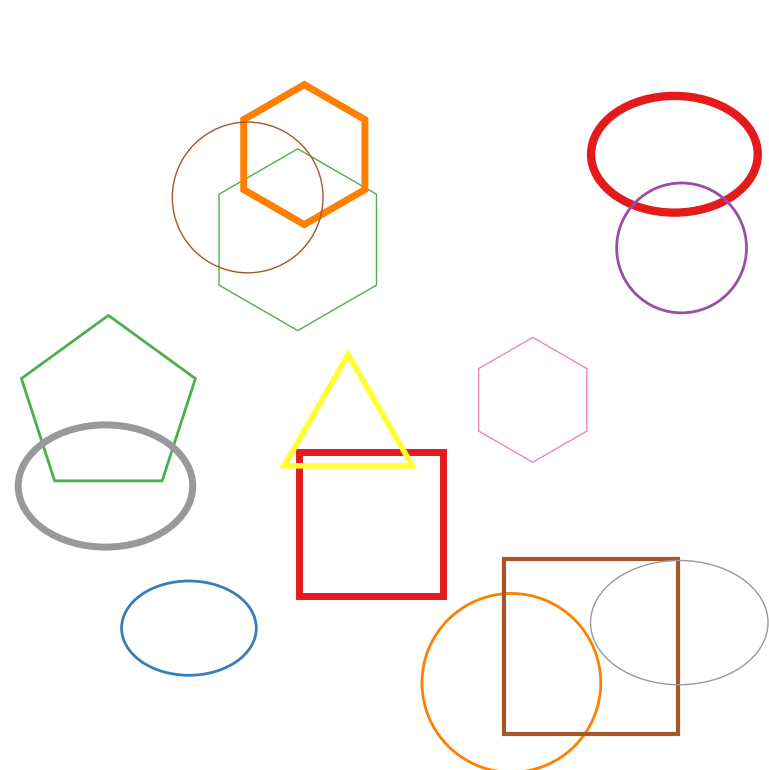[{"shape": "square", "thickness": 2.5, "radius": 0.47, "center": [0.481, 0.319]}, {"shape": "oval", "thickness": 3, "radius": 0.54, "center": [0.876, 0.8]}, {"shape": "oval", "thickness": 1, "radius": 0.44, "center": [0.245, 0.184]}, {"shape": "hexagon", "thickness": 0.5, "radius": 0.59, "center": [0.387, 0.689]}, {"shape": "pentagon", "thickness": 1, "radius": 0.59, "center": [0.141, 0.472]}, {"shape": "circle", "thickness": 1, "radius": 0.42, "center": [0.885, 0.678]}, {"shape": "circle", "thickness": 1, "radius": 0.58, "center": [0.664, 0.113]}, {"shape": "hexagon", "thickness": 2.5, "radius": 0.45, "center": [0.395, 0.799]}, {"shape": "triangle", "thickness": 2, "radius": 0.48, "center": [0.452, 0.443]}, {"shape": "square", "thickness": 1.5, "radius": 0.57, "center": [0.767, 0.16]}, {"shape": "circle", "thickness": 0.5, "radius": 0.49, "center": [0.322, 0.744]}, {"shape": "hexagon", "thickness": 0.5, "radius": 0.41, "center": [0.692, 0.481]}, {"shape": "oval", "thickness": 2.5, "radius": 0.57, "center": [0.137, 0.369]}, {"shape": "oval", "thickness": 0.5, "radius": 0.58, "center": [0.882, 0.191]}]